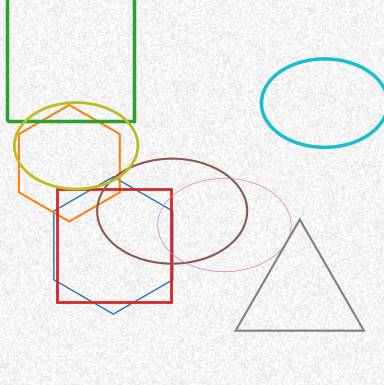[{"shape": "hexagon", "thickness": 1, "radius": 0.89, "center": [0.294, 0.363]}, {"shape": "hexagon", "thickness": 1.5, "radius": 0.76, "center": [0.18, 0.576]}, {"shape": "square", "thickness": 2.5, "radius": 0.83, "center": [0.183, 0.852]}, {"shape": "square", "thickness": 2, "radius": 0.73, "center": [0.296, 0.363]}, {"shape": "oval", "thickness": 1.5, "radius": 0.97, "center": [0.447, 0.452]}, {"shape": "oval", "thickness": 0.5, "radius": 0.87, "center": [0.583, 0.416]}, {"shape": "triangle", "thickness": 1.5, "radius": 0.96, "center": [0.779, 0.237]}, {"shape": "oval", "thickness": 2, "radius": 0.8, "center": [0.198, 0.621]}, {"shape": "oval", "thickness": 2.5, "radius": 0.82, "center": [0.843, 0.732]}]